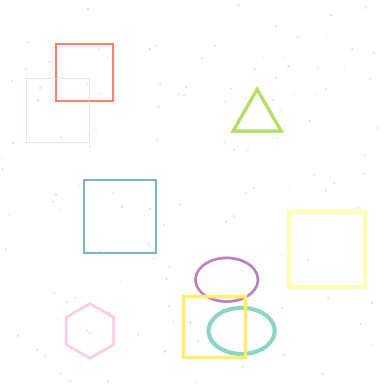[{"shape": "oval", "thickness": 3, "radius": 0.43, "center": [0.628, 0.141]}, {"shape": "square", "thickness": 3, "radius": 0.49, "center": [0.849, 0.352]}, {"shape": "square", "thickness": 1.5, "radius": 0.37, "center": [0.22, 0.812]}, {"shape": "square", "thickness": 1.5, "radius": 0.47, "center": [0.312, 0.437]}, {"shape": "triangle", "thickness": 2.5, "radius": 0.36, "center": [0.668, 0.696]}, {"shape": "hexagon", "thickness": 2, "radius": 0.36, "center": [0.233, 0.14]}, {"shape": "oval", "thickness": 2, "radius": 0.4, "center": [0.589, 0.273]}, {"shape": "square", "thickness": 0.5, "radius": 0.41, "center": [0.149, 0.715]}, {"shape": "square", "thickness": 2.5, "radius": 0.4, "center": [0.555, 0.152]}]